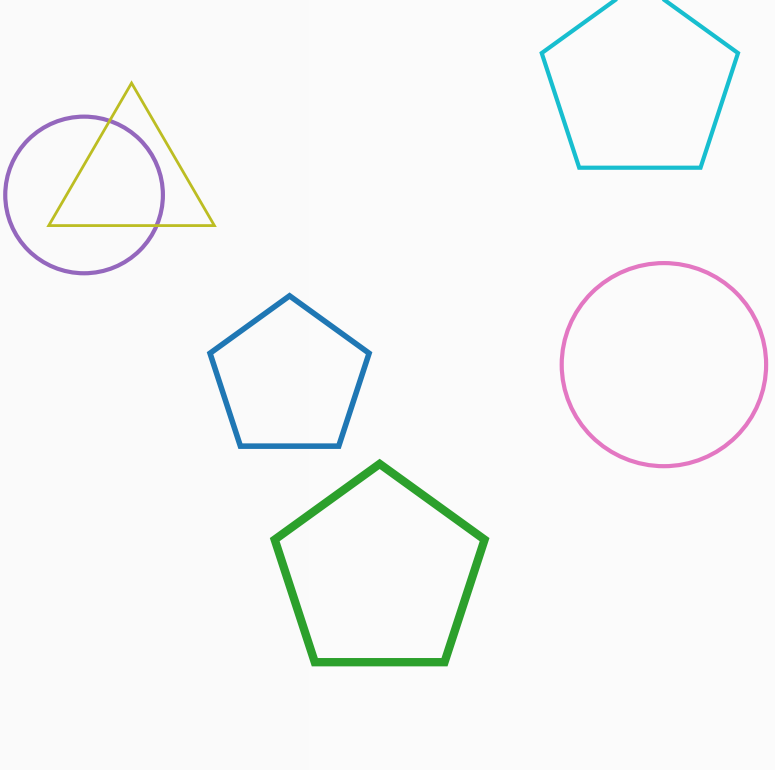[{"shape": "pentagon", "thickness": 2, "radius": 0.54, "center": [0.374, 0.508]}, {"shape": "pentagon", "thickness": 3, "radius": 0.71, "center": [0.49, 0.255]}, {"shape": "circle", "thickness": 1.5, "radius": 0.51, "center": [0.108, 0.747]}, {"shape": "circle", "thickness": 1.5, "radius": 0.66, "center": [0.857, 0.526]}, {"shape": "triangle", "thickness": 1, "radius": 0.62, "center": [0.17, 0.769]}, {"shape": "pentagon", "thickness": 1.5, "radius": 0.67, "center": [0.826, 0.89]}]